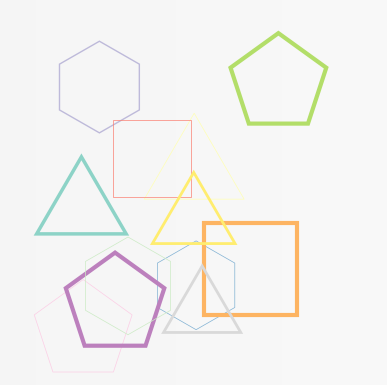[{"shape": "triangle", "thickness": 2.5, "radius": 0.67, "center": [0.21, 0.459]}, {"shape": "triangle", "thickness": 0.5, "radius": 0.74, "center": [0.501, 0.557]}, {"shape": "hexagon", "thickness": 1, "radius": 0.59, "center": [0.257, 0.774]}, {"shape": "square", "thickness": 0.5, "radius": 0.5, "center": [0.393, 0.587]}, {"shape": "hexagon", "thickness": 0.5, "radius": 0.58, "center": [0.506, 0.259]}, {"shape": "square", "thickness": 3, "radius": 0.6, "center": [0.647, 0.301]}, {"shape": "pentagon", "thickness": 3, "radius": 0.65, "center": [0.718, 0.784]}, {"shape": "pentagon", "thickness": 0.5, "radius": 0.66, "center": [0.215, 0.141]}, {"shape": "triangle", "thickness": 2, "radius": 0.58, "center": [0.522, 0.194]}, {"shape": "pentagon", "thickness": 3, "radius": 0.67, "center": [0.297, 0.21]}, {"shape": "hexagon", "thickness": 0.5, "radius": 0.63, "center": [0.33, 0.258]}, {"shape": "triangle", "thickness": 2, "radius": 0.62, "center": [0.5, 0.429]}]